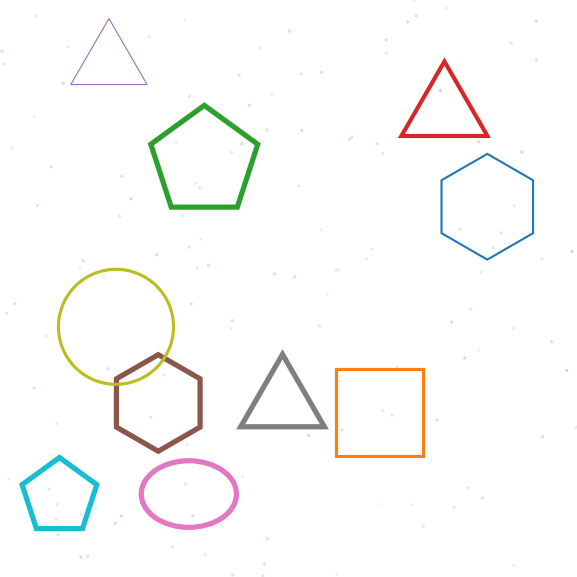[{"shape": "hexagon", "thickness": 1, "radius": 0.46, "center": [0.844, 0.641]}, {"shape": "square", "thickness": 1.5, "radius": 0.38, "center": [0.658, 0.285]}, {"shape": "pentagon", "thickness": 2.5, "radius": 0.49, "center": [0.354, 0.719]}, {"shape": "triangle", "thickness": 2, "radius": 0.43, "center": [0.77, 0.807]}, {"shape": "triangle", "thickness": 0.5, "radius": 0.38, "center": [0.189, 0.891]}, {"shape": "hexagon", "thickness": 2.5, "radius": 0.42, "center": [0.274, 0.301]}, {"shape": "oval", "thickness": 2.5, "radius": 0.41, "center": [0.327, 0.144]}, {"shape": "triangle", "thickness": 2.5, "radius": 0.42, "center": [0.489, 0.302]}, {"shape": "circle", "thickness": 1.5, "radius": 0.5, "center": [0.201, 0.433]}, {"shape": "pentagon", "thickness": 2.5, "radius": 0.34, "center": [0.103, 0.139]}]